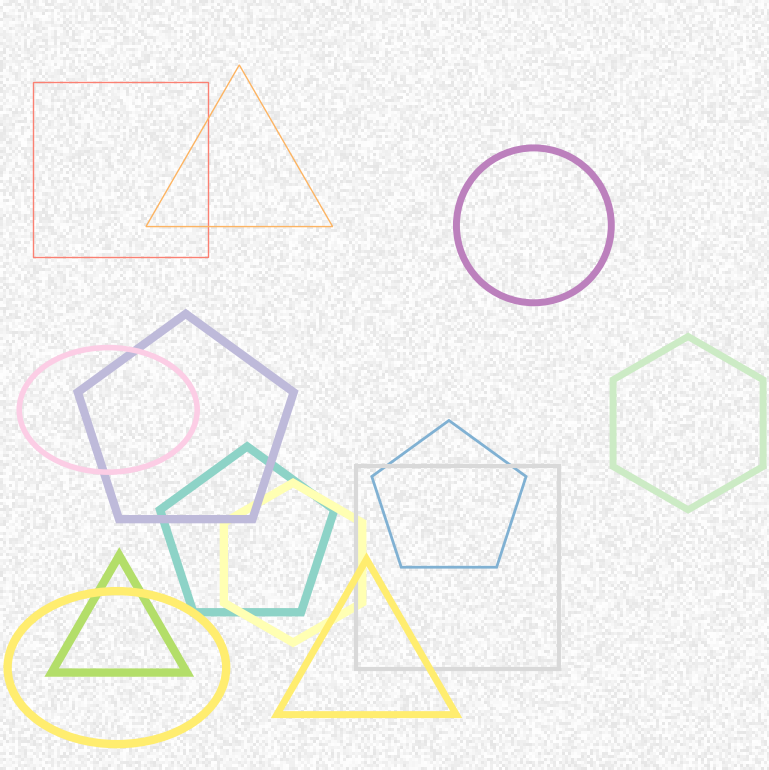[{"shape": "pentagon", "thickness": 3, "radius": 0.6, "center": [0.321, 0.301]}, {"shape": "hexagon", "thickness": 3, "radius": 0.52, "center": [0.381, 0.269]}, {"shape": "pentagon", "thickness": 3, "radius": 0.74, "center": [0.241, 0.445]}, {"shape": "square", "thickness": 0.5, "radius": 0.57, "center": [0.156, 0.78]}, {"shape": "pentagon", "thickness": 1, "radius": 0.53, "center": [0.583, 0.349]}, {"shape": "triangle", "thickness": 0.5, "radius": 0.7, "center": [0.311, 0.776]}, {"shape": "triangle", "thickness": 3, "radius": 0.51, "center": [0.155, 0.177]}, {"shape": "oval", "thickness": 2, "radius": 0.58, "center": [0.141, 0.468]}, {"shape": "square", "thickness": 1.5, "radius": 0.66, "center": [0.594, 0.262]}, {"shape": "circle", "thickness": 2.5, "radius": 0.5, "center": [0.693, 0.707]}, {"shape": "hexagon", "thickness": 2.5, "radius": 0.56, "center": [0.894, 0.45]}, {"shape": "triangle", "thickness": 2.5, "radius": 0.67, "center": [0.476, 0.139]}, {"shape": "oval", "thickness": 3, "radius": 0.71, "center": [0.152, 0.133]}]